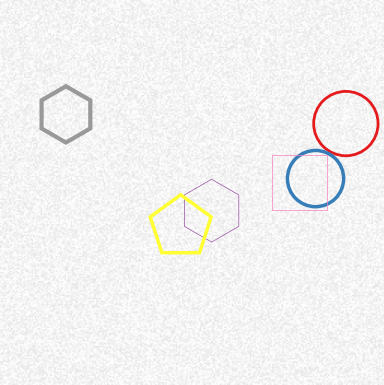[{"shape": "circle", "thickness": 2, "radius": 0.42, "center": [0.898, 0.679]}, {"shape": "circle", "thickness": 2.5, "radius": 0.37, "center": [0.82, 0.536]}, {"shape": "hexagon", "thickness": 0.5, "radius": 0.41, "center": [0.55, 0.453]}, {"shape": "pentagon", "thickness": 2.5, "radius": 0.42, "center": [0.469, 0.411]}, {"shape": "square", "thickness": 0.5, "radius": 0.36, "center": [0.779, 0.526]}, {"shape": "hexagon", "thickness": 3, "radius": 0.37, "center": [0.171, 0.703]}]